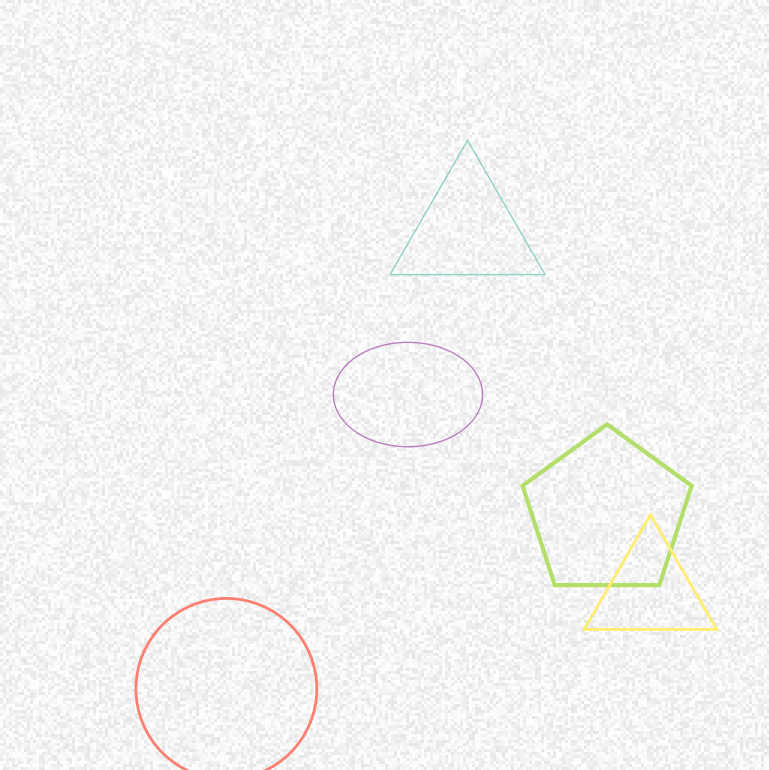[{"shape": "triangle", "thickness": 0.5, "radius": 0.58, "center": [0.607, 0.701]}, {"shape": "circle", "thickness": 1, "radius": 0.59, "center": [0.294, 0.105]}, {"shape": "pentagon", "thickness": 1.5, "radius": 0.58, "center": [0.788, 0.333]}, {"shape": "oval", "thickness": 0.5, "radius": 0.48, "center": [0.53, 0.488]}, {"shape": "triangle", "thickness": 1, "radius": 0.5, "center": [0.845, 0.232]}]